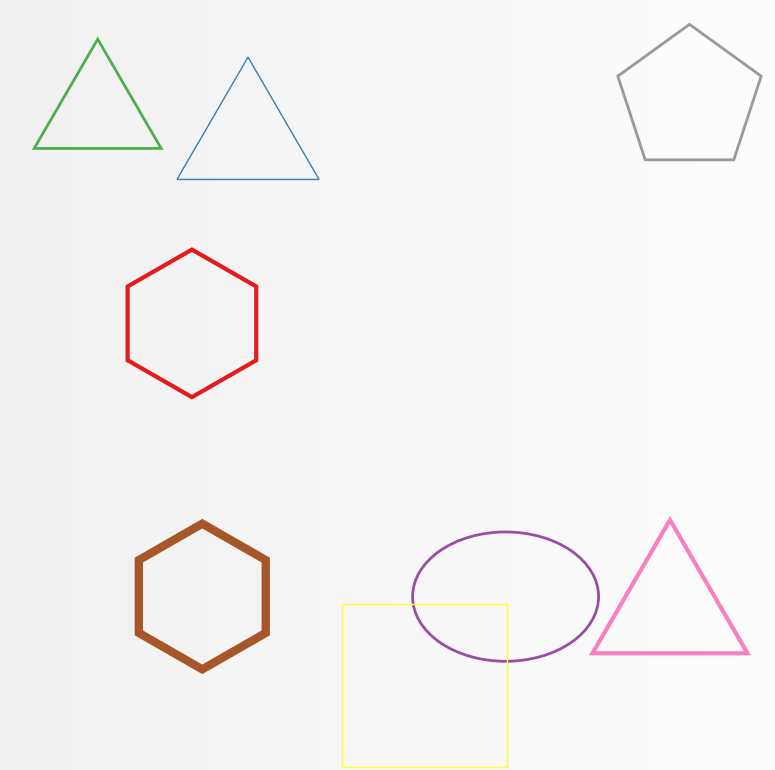[{"shape": "hexagon", "thickness": 1.5, "radius": 0.48, "center": [0.248, 0.58]}, {"shape": "triangle", "thickness": 0.5, "radius": 0.53, "center": [0.32, 0.82]}, {"shape": "triangle", "thickness": 1, "radius": 0.47, "center": [0.126, 0.855]}, {"shape": "oval", "thickness": 1, "radius": 0.6, "center": [0.652, 0.225]}, {"shape": "square", "thickness": 0.5, "radius": 0.53, "center": [0.548, 0.11]}, {"shape": "hexagon", "thickness": 3, "radius": 0.47, "center": [0.261, 0.225]}, {"shape": "triangle", "thickness": 1.5, "radius": 0.58, "center": [0.865, 0.209]}, {"shape": "pentagon", "thickness": 1, "radius": 0.49, "center": [0.89, 0.871]}]